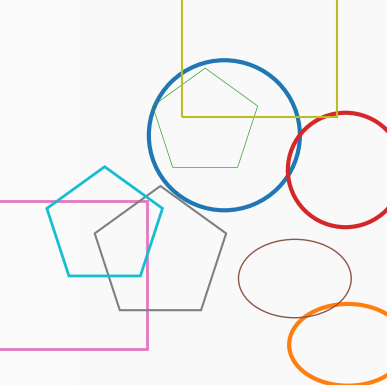[{"shape": "circle", "thickness": 3, "radius": 0.97, "center": [0.579, 0.649]}, {"shape": "oval", "thickness": 3, "radius": 0.76, "center": [0.898, 0.104]}, {"shape": "pentagon", "thickness": 0.5, "radius": 0.71, "center": [0.529, 0.681]}, {"shape": "circle", "thickness": 3, "radius": 0.74, "center": [0.891, 0.559]}, {"shape": "oval", "thickness": 1, "radius": 0.73, "center": [0.761, 0.277]}, {"shape": "square", "thickness": 2, "radius": 0.96, "center": [0.187, 0.286]}, {"shape": "pentagon", "thickness": 1.5, "radius": 0.89, "center": [0.414, 0.339]}, {"shape": "square", "thickness": 1.5, "radius": 1.0, "center": [0.669, 0.896]}, {"shape": "pentagon", "thickness": 2, "radius": 0.78, "center": [0.27, 0.41]}]